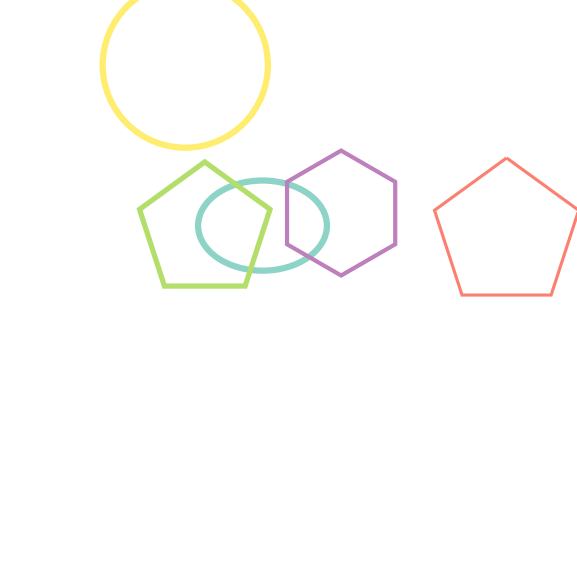[{"shape": "oval", "thickness": 3, "radius": 0.56, "center": [0.455, 0.608]}, {"shape": "pentagon", "thickness": 1.5, "radius": 0.66, "center": [0.877, 0.594]}, {"shape": "pentagon", "thickness": 2.5, "radius": 0.59, "center": [0.355, 0.6]}, {"shape": "hexagon", "thickness": 2, "radius": 0.54, "center": [0.591, 0.63]}, {"shape": "circle", "thickness": 3, "radius": 0.72, "center": [0.321, 0.886]}]